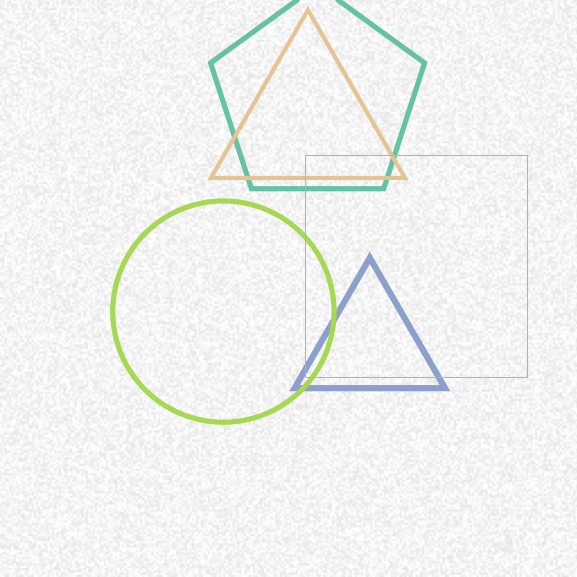[{"shape": "pentagon", "thickness": 2.5, "radius": 0.97, "center": [0.55, 0.83]}, {"shape": "triangle", "thickness": 3, "radius": 0.75, "center": [0.64, 0.402]}, {"shape": "circle", "thickness": 2.5, "radius": 0.96, "center": [0.387, 0.46]}, {"shape": "triangle", "thickness": 2, "radius": 0.97, "center": [0.533, 0.788]}, {"shape": "square", "thickness": 0.5, "radius": 0.96, "center": [0.721, 0.538]}]